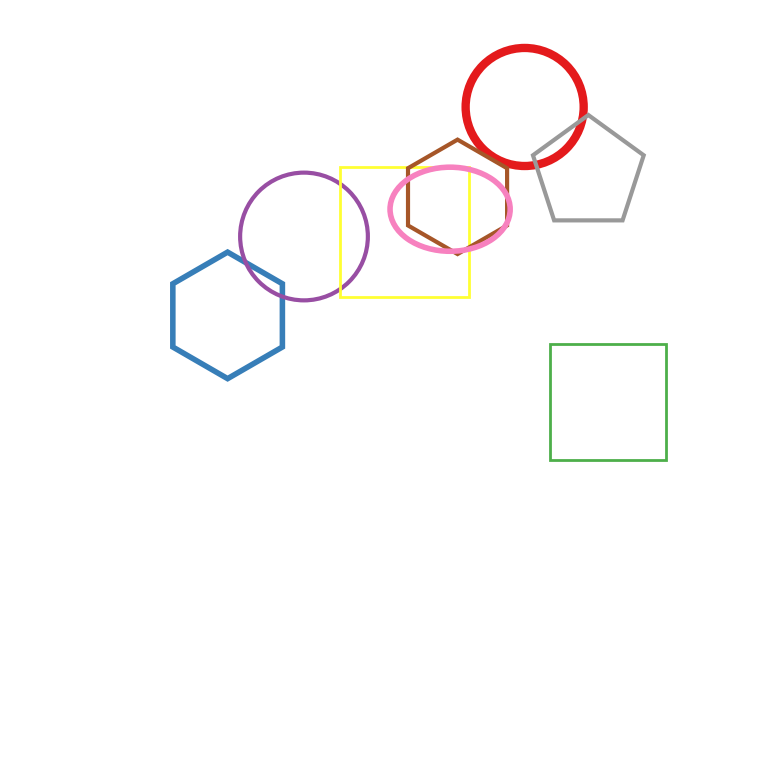[{"shape": "circle", "thickness": 3, "radius": 0.38, "center": [0.681, 0.861]}, {"shape": "hexagon", "thickness": 2, "radius": 0.41, "center": [0.296, 0.59]}, {"shape": "square", "thickness": 1, "radius": 0.37, "center": [0.79, 0.478]}, {"shape": "circle", "thickness": 1.5, "radius": 0.41, "center": [0.395, 0.693]}, {"shape": "square", "thickness": 1, "radius": 0.42, "center": [0.525, 0.699]}, {"shape": "hexagon", "thickness": 1.5, "radius": 0.37, "center": [0.594, 0.744]}, {"shape": "oval", "thickness": 2, "radius": 0.39, "center": [0.585, 0.728]}, {"shape": "pentagon", "thickness": 1.5, "radius": 0.38, "center": [0.764, 0.775]}]